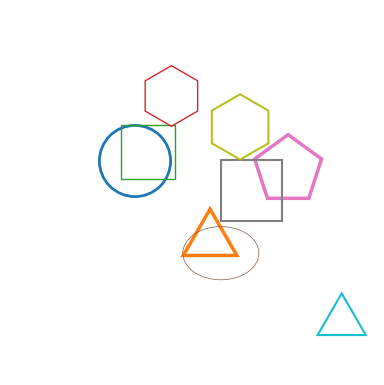[{"shape": "circle", "thickness": 2, "radius": 0.46, "center": [0.351, 0.582]}, {"shape": "triangle", "thickness": 2.5, "radius": 0.4, "center": [0.546, 0.377]}, {"shape": "square", "thickness": 1, "radius": 0.36, "center": [0.385, 0.605]}, {"shape": "hexagon", "thickness": 1, "radius": 0.39, "center": [0.445, 0.751]}, {"shape": "oval", "thickness": 0.5, "radius": 0.49, "center": [0.574, 0.342]}, {"shape": "pentagon", "thickness": 2.5, "radius": 0.46, "center": [0.748, 0.559]}, {"shape": "square", "thickness": 1.5, "radius": 0.4, "center": [0.654, 0.506]}, {"shape": "hexagon", "thickness": 1.5, "radius": 0.42, "center": [0.624, 0.67]}, {"shape": "triangle", "thickness": 1.5, "radius": 0.36, "center": [0.888, 0.166]}]